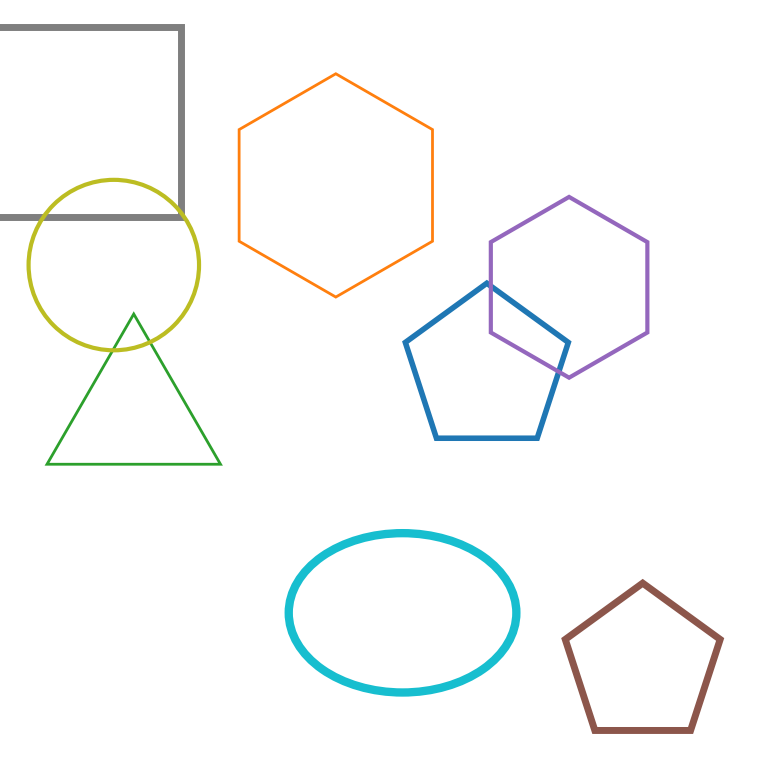[{"shape": "pentagon", "thickness": 2, "radius": 0.56, "center": [0.632, 0.521]}, {"shape": "hexagon", "thickness": 1, "radius": 0.72, "center": [0.436, 0.759]}, {"shape": "triangle", "thickness": 1, "radius": 0.65, "center": [0.174, 0.462]}, {"shape": "hexagon", "thickness": 1.5, "radius": 0.59, "center": [0.739, 0.627]}, {"shape": "pentagon", "thickness": 2.5, "radius": 0.53, "center": [0.835, 0.137]}, {"shape": "square", "thickness": 2.5, "radius": 0.62, "center": [0.111, 0.842]}, {"shape": "circle", "thickness": 1.5, "radius": 0.55, "center": [0.148, 0.656]}, {"shape": "oval", "thickness": 3, "radius": 0.74, "center": [0.523, 0.204]}]